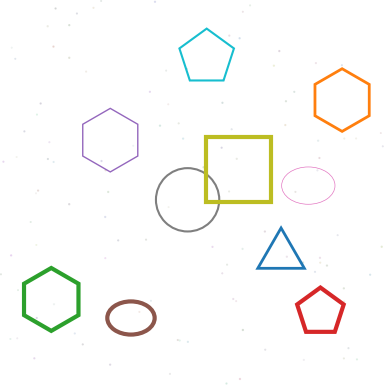[{"shape": "triangle", "thickness": 2, "radius": 0.35, "center": [0.73, 0.338]}, {"shape": "hexagon", "thickness": 2, "radius": 0.41, "center": [0.889, 0.74]}, {"shape": "hexagon", "thickness": 3, "radius": 0.41, "center": [0.133, 0.222]}, {"shape": "pentagon", "thickness": 3, "radius": 0.32, "center": [0.832, 0.19]}, {"shape": "hexagon", "thickness": 1, "radius": 0.41, "center": [0.286, 0.636]}, {"shape": "oval", "thickness": 3, "radius": 0.31, "center": [0.34, 0.174]}, {"shape": "oval", "thickness": 0.5, "radius": 0.35, "center": [0.801, 0.518]}, {"shape": "circle", "thickness": 1.5, "radius": 0.41, "center": [0.487, 0.481]}, {"shape": "square", "thickness": 3, "radius": 0.42, "center": [0.62, 0.561]}, {"shape": "pentagon", "thickness": 1.5, "radius": 0.37, "center": [0.537, 0.851]}]